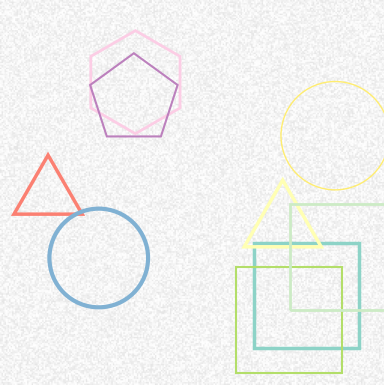[{"shape": "square", "thickness": 2.5, "radius": 0.68, "center": [0.796, 0.234]}, {"shape": "triangle", "thickness": 2.5, "radius": 0.58, "center": [0.734, 0.417]}, {"shape": "triangle", "thickness": 2.5, "radius": 0.51, "center": [0.125, 0.495]}, {"shape": "circle", "thickness": 3, "radius": 0.64, "center": [0.256, 0.33]}, {"shape": "square", "thickness": 1.5, "radius": 0.69, "center": [0.751, 0.168]}, {"shape": "hexagon", "thickness": 2, "radius": 0.67, "center": [0.352, 0.787]}, {"shape": "pentagon", "thickness": 1.5, "radius": 0.6, "center": [0.348, 0.742]}, {"shape": "square", "thickness": 2, "radius": 0.68, "center": [0.89, 0.332]}, {"shape": "circle", "thickness": 1, "radius": 0.7, "center": [0.871, 0.648]}]